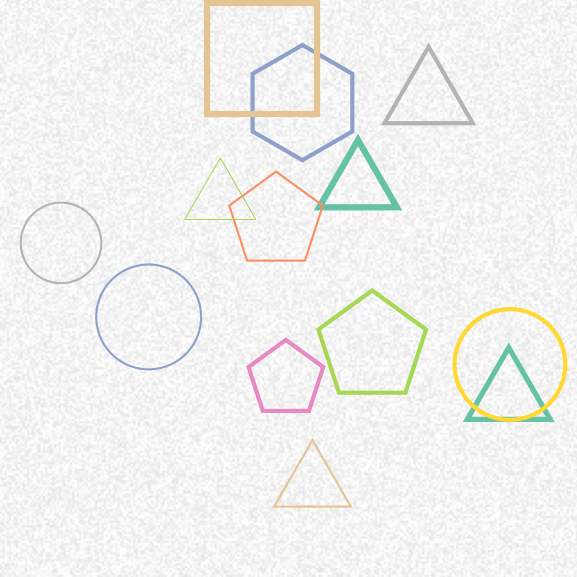[{"shape": "triangle", "thickness": 3, "radius": 0.39, "center": [0.62, 0.679]}, {"shape": "triangle", "thickness": 2.5, "radius": 0.41, "center": [0.881, 0.314]}, {"shape": "pentagon", "thickness": 1, "radius": 0.43, "center": [0.478, 0.617]}, {"shape": "hexagon", "thickness": 2, "radius": 0.5, "center": [0.524, 0.821]}, {"shape": "circle", "thickness": 1, "radius": 0.45, "center": [0.257, 0.45]}, {"shape": "pentagon", "thickness": 2, "radius": 0.34, "center": [0.495, 0.343]}, {"shape": "triangle", "thickness": 0.5, "radius": 0.36, "center": [0.381, 0.655]}, {"shape": "pentagon", "thickness": 2, "radius": 0.49, "center": [0.644, 0.398]}, {"shape": "circle", "thickness": 2, "radius": 0.48, "center": [0.883, 0.368]}, {"shape": "triangle", "thickness": 1, "radius": 0.38, "center": [0.541, 0.16]}, {"shape": "square", "thickness": 3, "radius": 0.48, "center": [0.453, 0.898]}, {"shape": "circle", "thickness": 1, "radius": 0.35, "center": [0.106, 0.579]}, {"shape": "triangle", "thickness": 2, "radius": 0.44, "center": [0.742, 0.83]}]